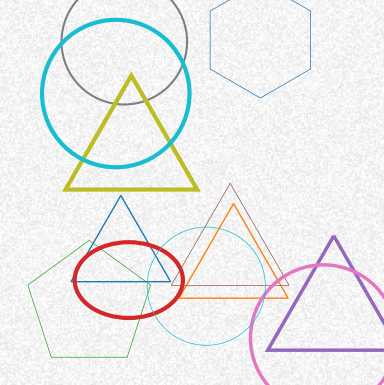[{"shape": "triangle", "thickness": 1, "radius": 0.75, "center": [0.314, 0.343]}, {"shape": "hexagon", "thickness": 0.5, "radius": 0.75, "center": [0.676, 0.896]}, {"shape": "triangle", "thickness": 1, "radius": 0.82, "center": [0.607, 0.307]}, {"shape": "pentagon", "thickness": 0.5, "radius": 0.84, "center": [0.232, 0.208]}, {"shape": "oval", "thickness": 3, "radius": 0.7, "center": [0.335, 0.273]}, {"shape": "triangle", "thickness": 2.5, "radius": 0.99, "center": [0.867, 0.189]}, {"shape": "triangle", "thickness": 0.5, "radius": 0.88, "center": [0.598, 0.347]}, {"shape": "circle", "thickness": 2.5, "radius": 0.95, "center": [0.84, 0.122]}, {"shape": "circle", "thickness": 1.5, "radius": 0.82, "center": [0.323, 0.892]}, {"shape": "triangle", "thickness": 3, "radius": 0.99, "center": [0.341, 0.606]}, {"shape": "circle", "thickness": 0.5, "radius": 0.77, "center": [0.536, 0.257]}, {"shape": "circle", "thickness": 3, "radius": 0.96, "center": [0.301, 0.757]}]